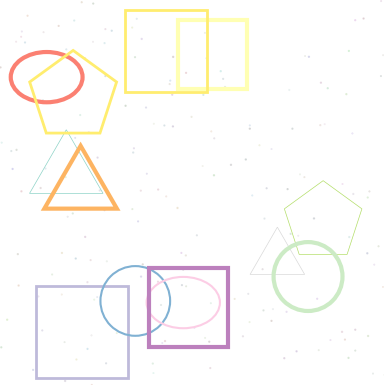[{"shape": "triangle", "thickness": 0.5, "radius": 0.55, "center": [0.172, 0.553]}, {"shape": "square", "thickness": 3, "radius": 0.45, "center": [0.551, 0.859]}, {"shape": "square", "thickness": 2, "radius": 0.6, "center": [0.212, 0.139]}, {"shape": "oval", "thickness": 3, "radius": 0.47, "center": [0.121, 0.8]}, {"shape": "circle", "thickness": 1.5, "radius": 0.45, "center": [0.351, 0.218]}, {"shape": "triangle", "thickness": 3, "radius": 0.54, "center": [0.209, 0.512]}, {"shape": "pentagon", "thickness": 0.5, "radius": 0.53, "center": [0.839, 0.425]}, {"shape": "oval", "thickness": 1.5, "radius": 0.48, "center": [0.476, 0.214]}, {"shape": "triangle", "thickness": 0.5, "radius": 0.41, "center": [0.72, 0.328]}, {"shape": "square", "thickness": 3, "radius": 0.51, "center": [0.489, 0.202]}, {"shape": "circle", "thickness": 3, "radius": 0.45, "center": [0.8, 0.282]}, {"shape": "square", "thickness": 2, "radius": 0.53, "center": [0.432, 0.868]}, {"shape": "pentagon", "thickness": 2, "radius": 0.59, "center": [0.19, 0.75]}]